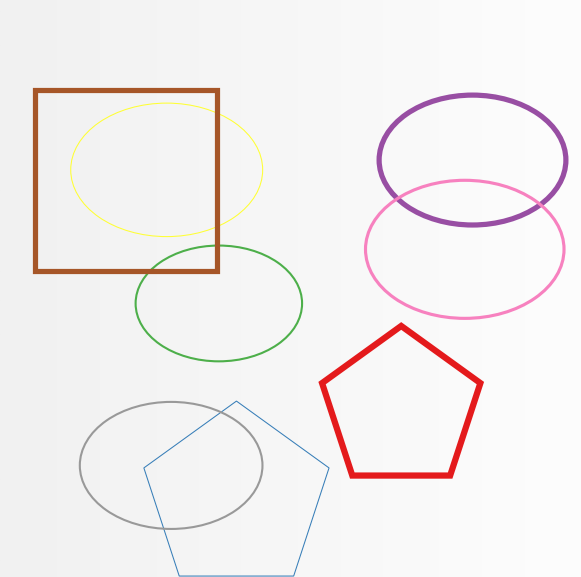[{"shape": "pentagon", "thickness": 3, "radius": 0.72, "center": [0.69, 0.292]}, {"shape": "pentagon", "thickness": 0.5, "radius": 0.84, "center": [0.407, 0.137]}, {"shape": "oval", "thickness": 1, "radius": 0.72, "center": [0.377, 0.474]}, {"shape": "oval", "thickness": 2.5, "radius": 0.8, "center": [0.813, 0.722]}, {"shape": "oval", "thickness": 0.5, "radius": 0.83, "center": [0.287, 0.705]}, {"shape": "square", "thickness": 2.5, "radius": 0.78, "center": [0.216, 0.687]}, {"shape": "oval", "thickness": 1.5, "radius": 0.85, "center": [0.8, 0.567]}, {"shape": "oval", "thickness": 1, "radius": 0.79, "center": [0.294, 0.193]}]